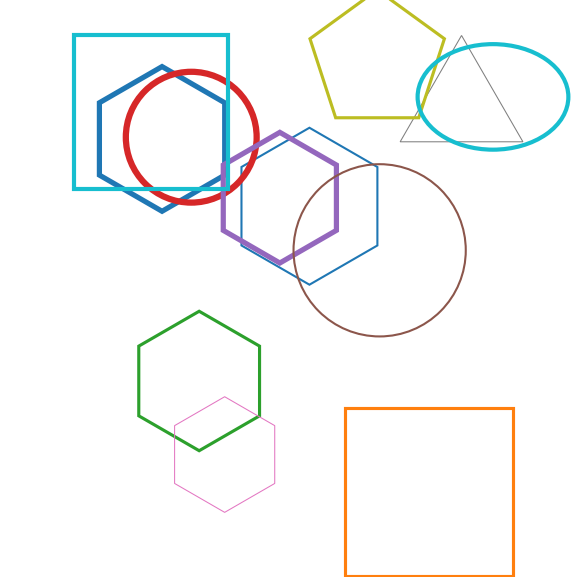[{"shape": "hexagon", "thickness": 1, "radius": 0.68, "center": [0.536, 0.642]}, {"shape": "hexagon", "thickness": 2.5, "radius": 0.63, "center": [0.281, 0.759]}, {"shape": "square", "thickness": 1.5, "radius": 0.73, "center": [0.742, 0.148]}, {"shape": "hexagon", "thickness": 1.5, "radius": 0.6, "center": [0.345, 0.339]}, {"shape": "circle", "thickness": 3, "radius": 0.57, "center": [0.331, 0.762]}, {"shape": "hexagon", "thickness": 2.5, "radius": 0.57, "center": [0.485, 0.657]}, {"shape": "circle", "thickness": 1, "radius": 0.75, "center": [0.657, 0.566]}, {"shape": "hexagon", "thickness": 0.5, "radius": 0.5, "center": [0.389, 0.212]}, {"shape": "triangle", "thickness": 0.5, "radius": 0.61, "center": [0.799, 0.815]}, {"shape": "pentagon", "thickness": 1.5, "radius": 0.61, "center": [0.653, 0.894]}, {"shape": "square", "thickness": 2, "radius": 0.67, "center": [0.261, 0.805]}, {"shape": "oval", "thickness": 2, "radius": 0.65, "center": [0.854, 0.831]}]